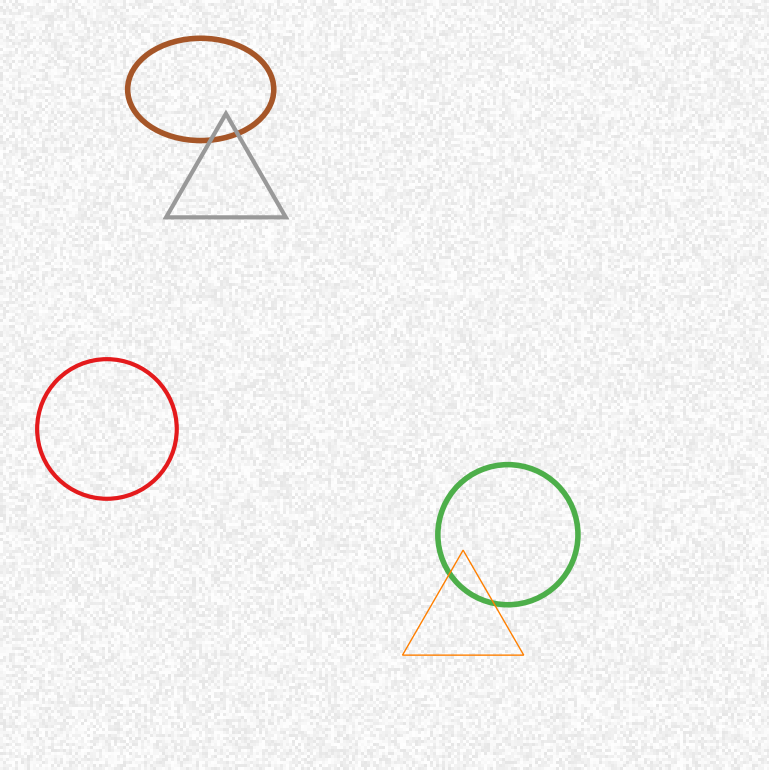[{"shape": "circle", "thickness": 1.5, "radius": 0.45, "center": [0.139, 0.443]}, {"shape": "circle", "thickness": 2, "radius": 0.45, "center": [0.66, 0.306]}, {"shape": "triangle", "thickness": 0.5, "radius": 0.45, "center": [0.601, 0.195]}, {"shape": "oval", "thickness": 2, "radius": 0.47, "center": [0.261, 0.884]}, {"shape": "triangle", "thickness": 1.5, "radius": 0.45, "center": [0.293, 0.763]}]